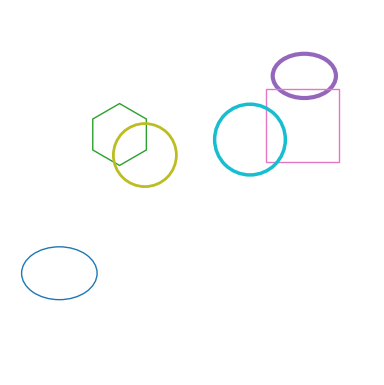[{"shape": "oval", "thickness": 1, "radius": 0.49, "center": [0.154, 0.29]}, {"shape": "hexagon", "thickness": 1, "radius": 0.4, "center": [0.311, 0.651]}, {"shape": "oval", "thickness": 3, "radius": 0.41, "center": [0.79, 0.803]}, {"shape": "square", "thickness": 1, "radius": 0.47, "center": [0.785, 0.673]}, {"shape": "circle", "thickness": 2, "radius": 0.41, "center": [0.376, 0.597]}, {"shape": "circle", "thickness": 2.5, "radius": 0.46, "center": [0.649, 0.637]}]